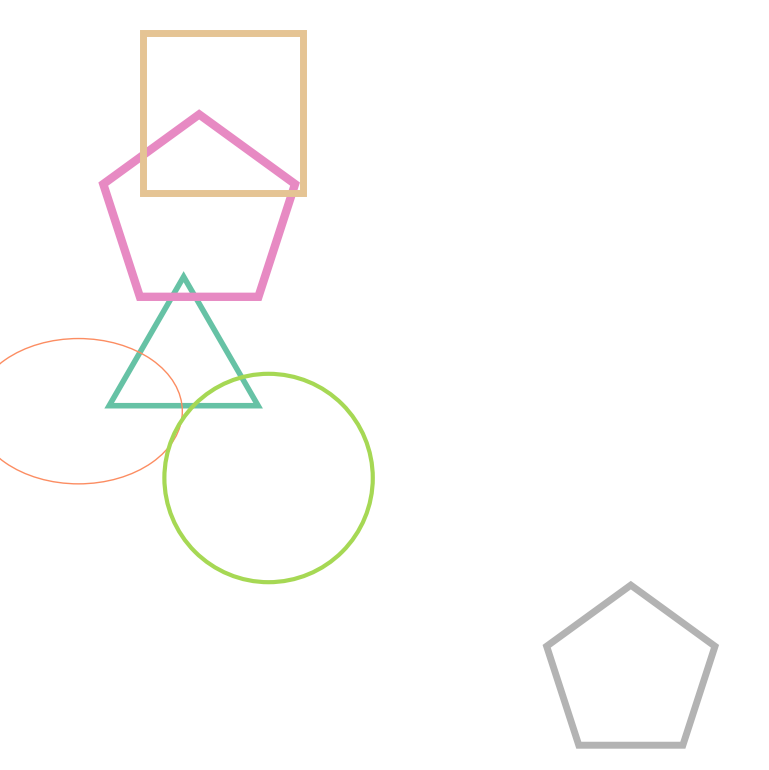[{"shape": "triangle", "thickness": 2, "radius": 0.56, "center": [0.238, 0.529]}, {"shape": "oval", "thickness": 0.5, "radius": 0.67, "center": [0.102, 0.466]}, {"shape": "pentagon", "thickness": 3, "radius": 0.65, "center": [0.259, 0.72]}, {"shape": "circle", "thickness": 1.5, "radius": 0.68, "center": [0.349, 0.379]}, {"shape": "square", "thickness": 2.5, "radius": 0.52, "center": [0.29, 0.853]}, {"shape": "pentagon", "thickness": 2.5, "radius": 0.57, "center": [0.819, 0.125]}]